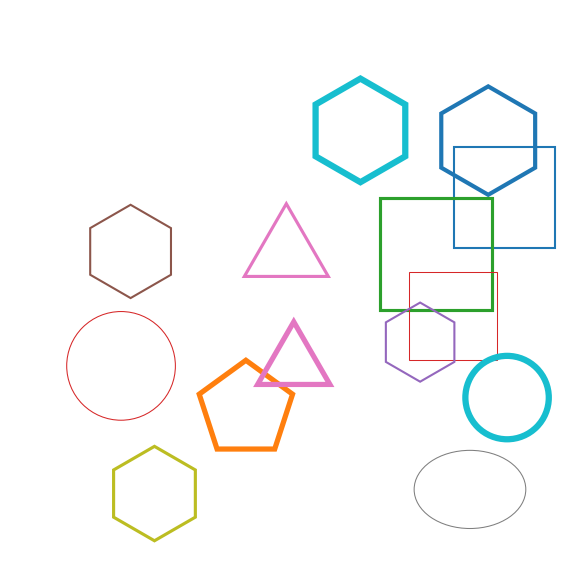[{"shape": "hexagon", "thickness": 2, "radius": 0.47, "center": [0.845, 0.756]}, {"shape": "square", "thickness": 1, "radius": 0.44, "center": [0.874, 0.657]}, {"shape": "pentagon", "thickness": 2.5, "radius": 0.42, "center": [0.426, 0.29]}, {"shape": "square", "thickness": 1.5, "radius": 0.48, "center": [0.755, 0.559]}, {"shape": "square", "thickness": 0.5, "radius": 0.38, "center": [0.784, 0.451]}, {"shape": "circle", "thickness": 0.5, "radius": 0.47, "center": [0.21, 0.366]}, {"shape": "hexagon", "thickness": 1, "radius": 0.34, "center": [0.727, 0.407]}, {"shape": "hexagon", "thickness": 1, "radius": 0.4, "center": [0.226, 0.564]}, {"shape": "triangle", "thickness": 1.5, "radius": 0.42, "center": [0.496, 0.562]}, {"shape": "triangle", "thickness": 2.5, "radius": 0.36, "center": [0.509, 0.37]}, {"shape": "oval", "thickness": 0.5, "radius": 0.48, "center": [0.814, 0.152]}, {"shape": "hexagon", "thickness": 1.5, "radius": 0.41, "center": [0.267, 0.144]}, {"shape": "circle", "thickness": 3, "radius": 0.36, "center": [0.878, 0.311]}, {"shape": "hexagon", "thickness": 3, "radius": 0.45, "center": [0.624, 0.773]}]